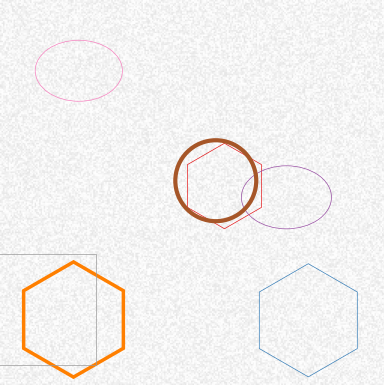[{"shape": "hexagon", "thickness": 0.5, "radius": 0.56, "center": [0.583, 0.517]}, {"shape": "hexagon", "thickness": 0.5, "radius": 0.73, "center": [0.801, 0.168]}, {"shape": "oval", "thickness": 0.5, "radius": 0.58, "center": [0.744, 0.487]}, {"shape": "hexagon", "thickness": 2.5, "radius": 0.75, "center": [0.191, 0.17]}, {"shape": "circle", "thickness": 3, "radius": 0.53, "center": [0.56, 0.531]}, {"shape": "oval", "thickness": 0.5, "radius": 0.57, "center": [0.205, 0.816]}, {"shape": "square", "thickness": 0.5, "radius": 0.72, "center": [0.106, 0.196]}]